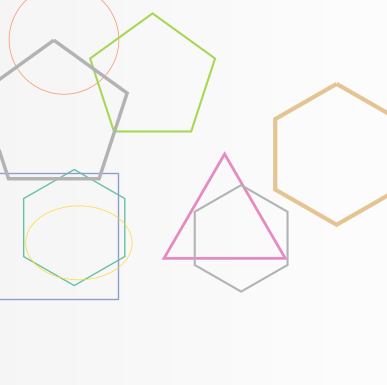[{"shape": "hexagon", "thickness": 1, "radius": 0.75, "center": [0.192, 0.409]}, {"shape": "circle", "thickness": 0.5, "radius": 0.71, "center": [0.165, 0.897]}, {"shape": "square", "thickness": 1, "radius": 0.82, "center": [0.141, 0.387]}, {"shape": "triangle", "thickness": 2, "radius": 0.9, "center": [0.58, 0.419]}, {"shape": "pentagon", "thickness": 1.5, "radius": 0.85, "center": [0.394, 0.796]}, {"shape": "oval", "thickness": 0.5, "radius": 0.69, "center": [0.204, 0.369]}, {"shape": "hexagon", "thickness": 3, "radius": 0.91, "center": [0.869, 0.599]}, {"shape": "pentagon", "thickness": 2.5, "radius": 0.99, "center": [0.139, 0.697]}, {"shape": "hexagon", "thickness": 1.5, "radius": 0.69, "center": [0.622, 0.381]}]